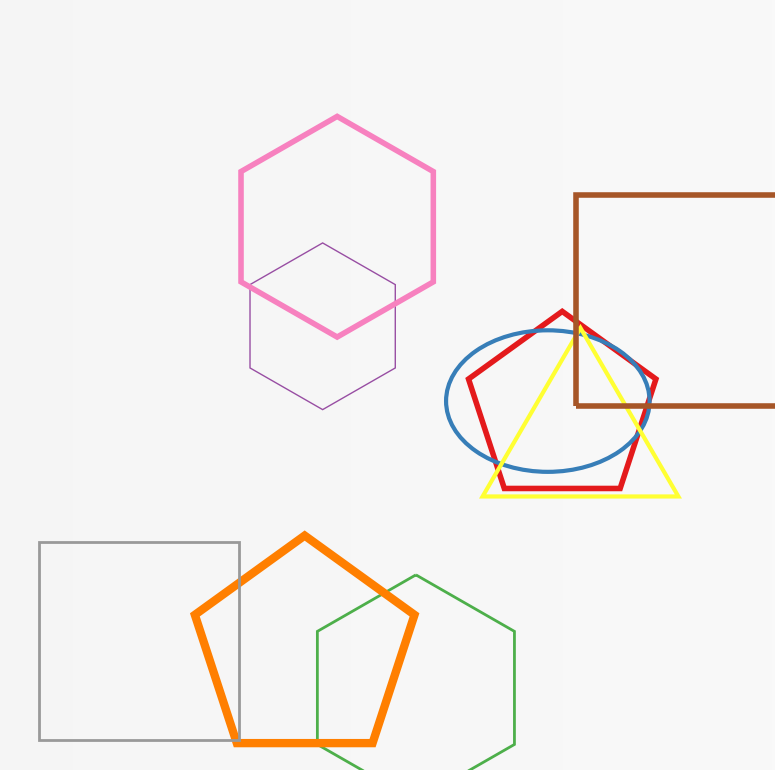[{"shape": "pentagon", "thickness": 2, "radius": 0.64, "center": [0.725, 0.468]}, {"shape": "oval", "thickness": 1.5, "radius": 0.66, "center": [0.707, 0.479]}, {"shape": "hexagon", "thickness": 1, "radius": 0.73, "center": [0.537, 0.107]}, {"shape": "hexagon", "thickness": 0.5, "radius": 0.54, "center": [0.416, 0.576]}, {"shape": "pentagon", "thickness": 3, "radius": 0.74, "center": [0.393, 0.155]}, {"shape": "triangle", "thickness": 1.5, "radius": 0.73, "center": [0.749, 0.428]}, {"shape": "square", "thickness": 2, "radius": 0.68, "center": [0.88, 0.61]}, {"shape": "hexagon", "thickness": 2, "radius": 0.72, "center": [0.435, 0.706]}, {"shape": "square", "thickness": 1, "radius": 0.64, "center": [0.179, 0.167]}]